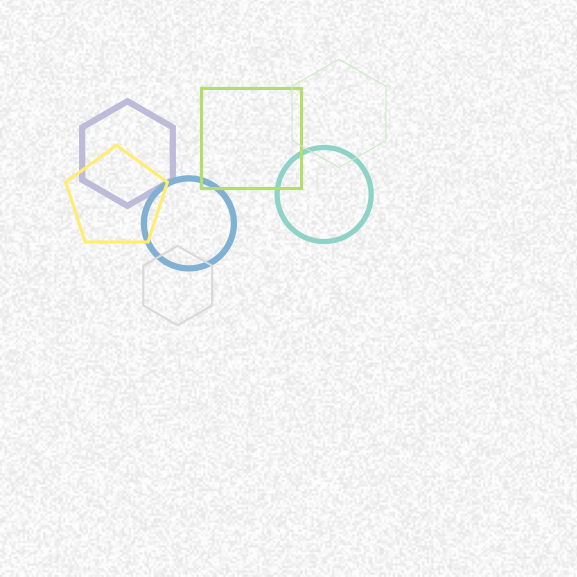[{"shape": "circle", "thickness": 2.5, "radius": 0.41, "center": [0.561, 0.662]}, {"shape": "hexagon", "thickness": 3, "radius": 0.45, "center": [0.221, 0.733]}, {"shape": "circle", "thickness": 3, "radius": 0.39, "center": [0.327, 0.612]}, {"shape": "square", "thickness": 1.5, "radius": 0.44, "center": [0.435, 0.76]}, {"shape": "hexagon", "thickness": 1, "radius": 0.34, "center": [0.308, 0.505]}, {"shape": "hexagon", "thickness": 0.5, "radius": 0.47, "center": [0.587, 0.803]}, {"shape": "pentagon", "thickness": 1.5, "radius": 0.46, "center": [0.202, 0.655]}]